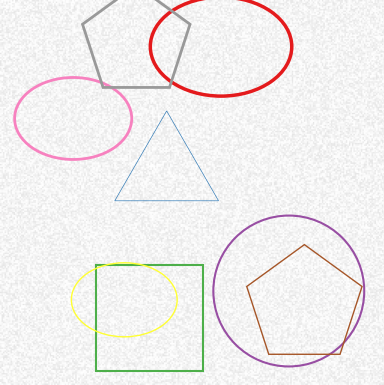[{"shape": "oval", "thickness": 2.5, "radius": 0.92, "center": [0.574, 0.879]}, {"shape": "triangle", "thickness": 0.5, "radius": 0.78, "center": [0.433, 0.556]}, {"shape": "square", "thickness": 1.5, "radius": 0.69, "center": [0.388, 0.174]}, {"shape": "circle", "thickness": 1.5, "radius": 0.98, "center": [0.75, 0.244]}, {"shape": "oval", "thickness": 1, "radius": 0.69, "center": [0.323, 0.221]}, {"shape": "pentagon", "thickness": 1, "radius": 0.79, "center": [0.791, 0.207]}, {"shape": "oval", "thickness": 2, "radius": 0.76, "center": [0.19, 0.692]}, {"shape": "pentagon", "thickness": 2, "radius": 0.73, "center": [0.354, 0.892]}]